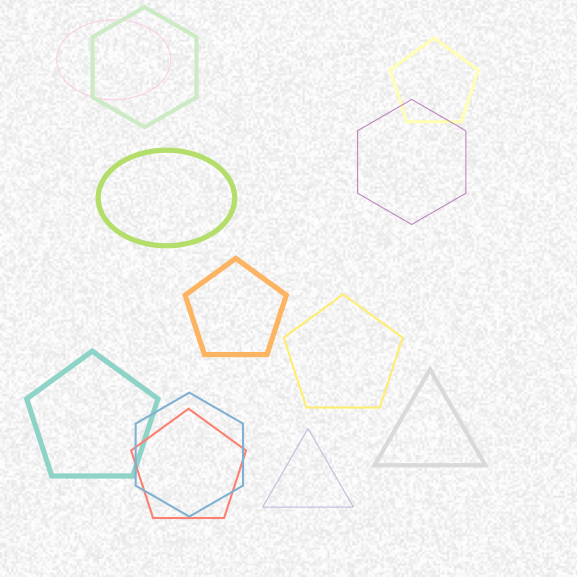[{"shape": "pentagon", "thickness": 2.5, "radius": 0.6, "center": [0.16, 0.272]}, {"shape": "pentagon", "thickness": 1.5, "radius": 0.4, "center": [0.752, 0.853]}, {"shape": "triangle", "thickness": 0.5, "radius": 0.45, "center": [0.533, 0.166]}, {"shape": "pentagon", "thickness": 1, "radius": 0.52, "center": [0.327, 0.187]}, {"shape": "hexagon", "thickness": 1, "radius": 0.54, "center": [0.328, 0.212]}, {"shape": "pentagon", "thickness": 2.5, "radius": 0.46, "center": [0.408, 0.46]}, {"shape": "oval", "thickness": 2.5, "radius": 0.59, "center": [0.288, 0.656]}, {"shape": "oval", "thickness": 0.5, "radius": 0.49, "center": [0.197, 0.896]}, {"shape": "triangle", "thickness": 2, "radius": 0.55, "center": [0.745, 0.249]}, {"shape": "hexagon", "thickness": 0.5, "radius": 0.54, "center": [0.713, 0.719]}, {"shape": "hexagon", "thickness": 2, "radius": 0.52, "center": [0.25, 0.883]}, {"shape": "pentagon", "thickness": 1, "radius": 0.54, "center": [0.594, 0.381]}]